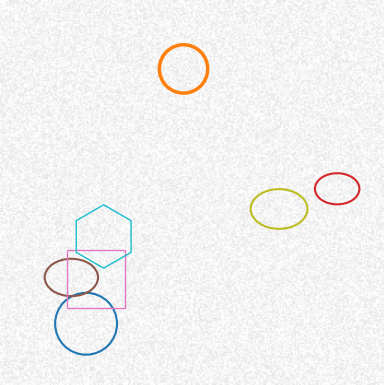[{"shape": "circle", "thickness": 1.5, "radius": 0.4, "center": [0.224, 0.159]}, {"shape": "circle", "thickness": 2.5, "radius": 0.31, "center": [0.477, 0.821]}, {"shape": "oval", "thickness": 1.5, "radius": 0.29, "center": [0.876, 0.51]}, {"shape": "oval", "thickness": 1.5, "radius": 0.35, "center": [0.185, 0.279]}, {"shape": "square", "thickness": 1, "radius": 0.38, "center": [0.25, 0.275]}, {"shape": "oval", "thickness": 1.5, "radius": 0.37, "center": [0.725, 0.457]}, {"shape": "hexagon", "thickness": 1, "radius": 0.41, "center": [0.269, 0.386]}]